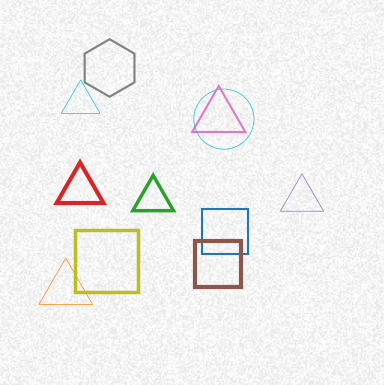[{"shape": "square", "thickness": 1.5, "radius": 0.3, "center": [0.584, 0.399]}, {"shape": "triangle", "thickness": 0.5, "radius": 0.4, "center": [0.171, 0.249]}, {"shape": "triangle", "thickness": 2.5, "radius": 0.31, "center": [0.398, 0.483]}, {"shape": "triangle", "thickness": 3, "radius": 0.35, "center": [0.208, 0.508]}, {"shape": "triangle", "thickness": 0.5, "radius": 0.32, "center": [0.784, 0.484]}, {"shape": "square", "thickness": 3, "radius": 0.3, "center": [0.567, 0.315]}, {"shape": "triangle", "thickness": 1.5, "radius": 0.4, "center": [0.568, 0.697]}, {"shape": "hexagon", "thickness": 1.5, "radius": 0.37, "center": [0.285, 0.823]}, {"shape": "square", "thickness": 2.5, "radius": 0.41, "center": [0.276, 0.322]}, {"shape": "triangle", "thickness": 0.5, "radius": 0.29, "center": [0.21, 0.735]}, {"shape": "circle", "thickness": 0.5, "radius": 0.39, "center": [0.582, 0.691]}]